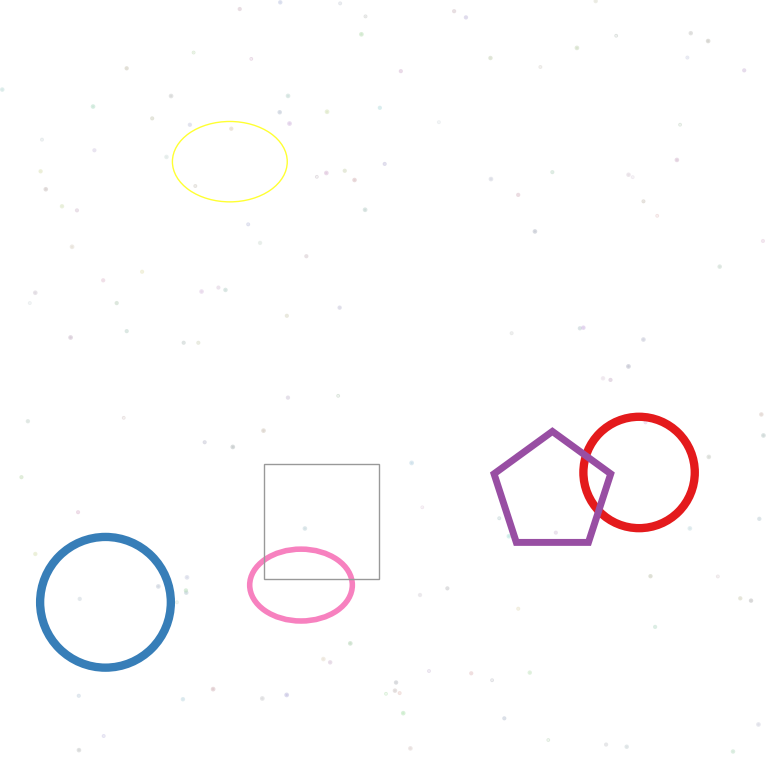[{"shape": "circle", "thickness": 3, "radius": 0.36, "center": [0.83, 0.386]}, {"shape": "circle", "thickness": 3, "radius": 0.42, "center": [0.137, 0.218]}, {"shape": "pentagon", "thickness": 2.5, "radius": 0.4, "center": [0.717, 0.36]}, {"shape": "oval", "thickness": 0.5, "radius": 0.37, "center": [0.298, 0.79]}, {"shape": "oval", "thickness": 2, "radius": 0.33, "center": [0.391, 0.24]}, {"shape": "square", "thickness": 0.5, "radius": 0.37, "center": [0.417, 0.323]}]